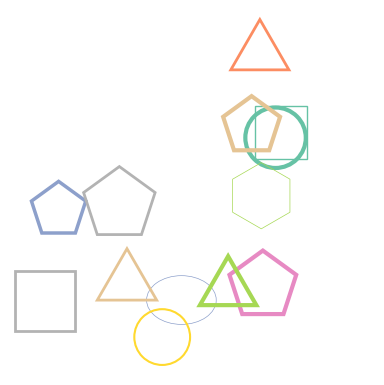[{"shape": "square", "thickness": 1, "radius": 0.34, "center": [0.729, 0.656]}, {"shape": "circle", "thickness": 3, "radius": 0.39, "center": [0.716, 0.642]}, {"shape": "triangle", "thickness": 2, "radius": 0.44, "center": [0.675, 0.862]}, {"shape": "pentagon", "thickness": 2.5, "radius": 0.37, "center": [0.152, 0.455]}, {"shape": "oval", "thickness": 0.5, "radius": 0.45, "center": [0.471, 0.221]}, {"shape": "pentagon", "thickness": 3, "radius": 0.46, "center": [0.683, 0.258]}, {"shape": "hexagon", "thickness": 0.5, "radius": 0.43, "center": [0.679, 0.492]}, {"shape": "triangle", "thickness": 3, "radius": 0.42, "center": [0.593, 0.25]}, {"shape": "circle", "thickness": 1.5, "radius": 0.36, "center": [0.421, 0.125]}, {"shape": "pentagon", "thickness": 3, "radius": 0.39, "center": [0.654, 0.673]}, {"shape": "triangle", "thickness": 2, "radius": 0.45, "center": [0.33, 0.265]}, {"shape": "square", "thickness": 2, "radius": 0.39, "center": [0.116, 0.219]}, {"shape": "pentagon", "thickness": 2, "radius": 0.49, "center": [0.31, 0.47]}]